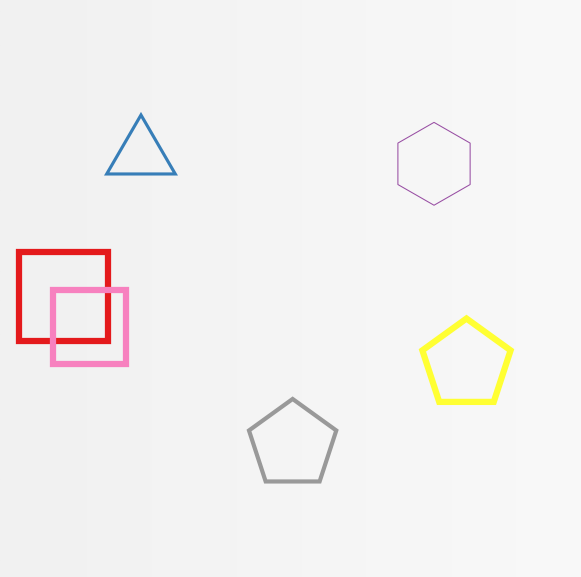[{"shape": "square", "thickness": 3, "radius": 0.39, "center": [0.109, 0.486]}, {"shape": "triangle", "thickness": 1.5, "radius": 0.34, "center": [0.243, 0.732]}, {"shape": "hexagon", "thickness": 0.5, "radius": 0.36, "center": [0.747, 0.715]}, {"shape": "pentagon", "thickness": 3, "radius": 0.4, "center": [0.803, 0.368]}, {"shape": "square", "thickness": 3, "radius": 0.32, "center": [0.154, 0.433]}, {"shape": "pentagon", "thickness": 2, "radius": 0.39, "center": [0.503, 0.229]}]